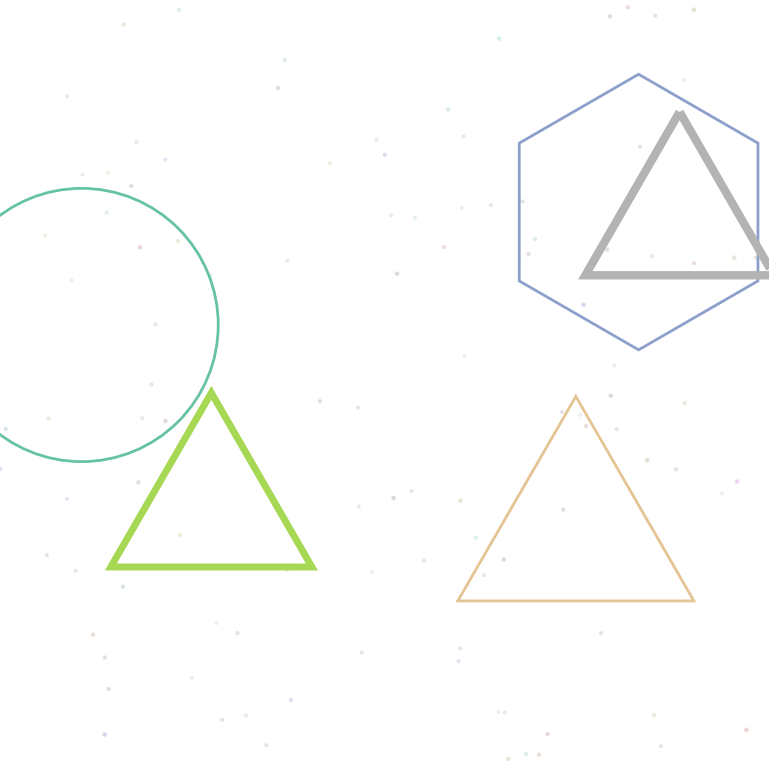[{"shape": "circle", "thickness": 1, "radius": 0.89, "center": [0.106, 0.578]}, {"shape": "hexagon", "thickness": 1, "radius": 0.89, "center": [0.829, 0.725]}, {"shape": "triangle", "thickness": 2.5, "radius": 0.75, "center": [0.274, 0.339]}, {"shape": "triangle", "thickness": 1, "radius": 0.89, "center": [0.748, 0.308]}, {"shape": "triangle", "thickness": 3, "radius": 0.71, "center": [0.883, 0.713]}]